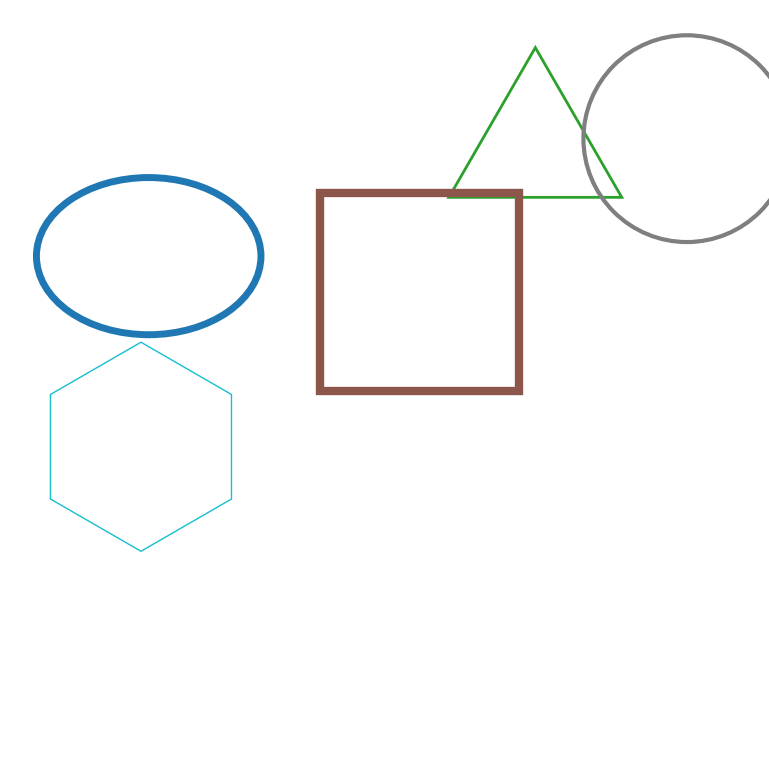[{"shape": "oval", "thickness": 2.5, "radius": 0.73, "center": [0.193, 0.667]}, {"shape": "triangle", "thickness": 1, "radius": 0.65, "center": [0.695, 0.809]}, {"shape": "square", "thickness": 3, "radius": 0.65, "center": [0.545, 0.621]}, {"shape": "circle", "thickness": 1.5, "radius": 0.67, "center": [0.892, 0.82]}, {"shape": "hexagon", "thickness": 0.5, "radius": 0.68, "center": [0.183, 0.42]}]